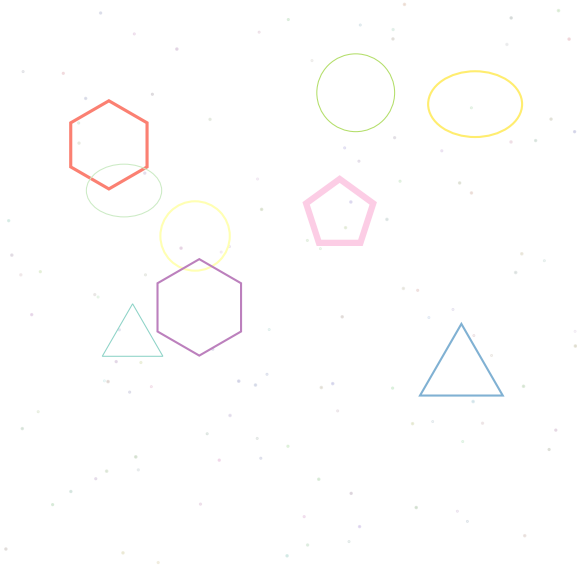[{"shape": "triangle", "thickness": 0.5, "radius": 0.3, "center": [0.23, 0.412]}, {"shape": "circle", "thickness": 1, "radius": 0.3, "center": [0.338, 0.591]}, {"shape": "hexagon", "thickness": 1.5, "radius": 0.38, "center": [0.189, 0.748]}, {"shape": "triangle", "thickness": 1, "radius": 0.41, "center": [0.799, 0.356]}, {"shape": "circle", "thickness": 0.5, "radius": 0.34, "center": [0.616, 0.839]}, {"shape": "pentagon", "thickness": 3, "radius": 0.31, "center": [0.588, 0.628]}, {"shape": "hexagon", "thickness": 1, "radius": 0.42, "center": [0.345, 0.467]}, {"shape": "oval", "thickness": 0.5, "radius": 0.33, "center": [0.215, 0.669]}, {"shape": "oval", "thickness": 1, "radius": 0.41, "center": [0.823, 0.819]}]